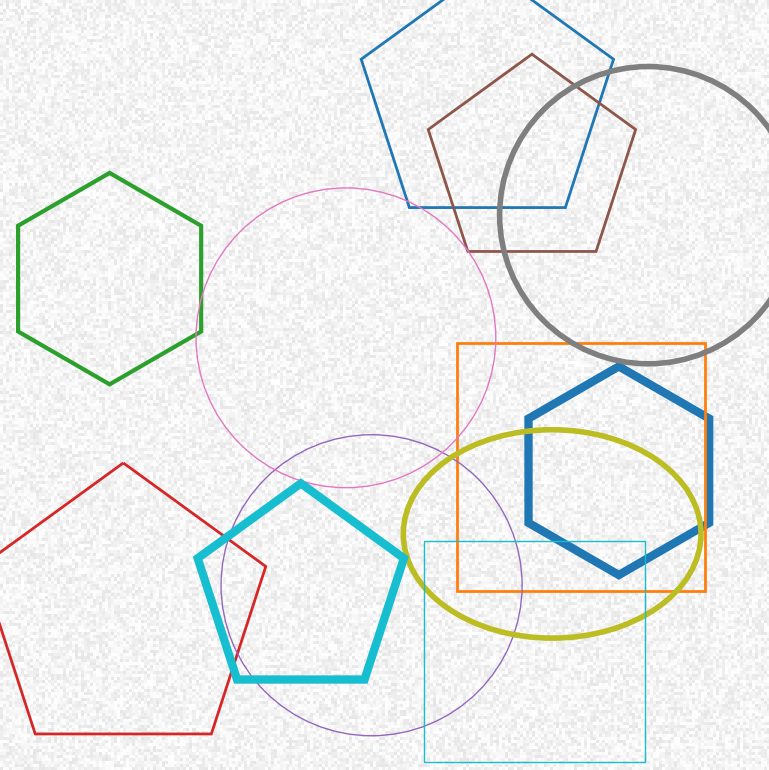[{"shape": "hexagon", "thickness": 3, "radius": 0.68, "center": [0.804, 0.389]}, {"shape": "pentagon", "thickness": 1, "radius": 0.86, "center": [0.633, 0.87]}, {"shape": "square", "thickness": 1, "radius": 0.81, "center": [0.754, 0.394]}, {"shape": "hexagon", "thickness": 1.5, "radius": 0.69, "center": [0.142, 0.638]}, {"shape": "pentagon", "thickness": 1, "radius": 0.97, "center": [0.16, 0.204]}, {"shape": "circle", "thickness": 0.5, "radius": 0.98, "center": [0.483, 0.24]}, {"shape": "pentagon", "thickness": 1, "radius": 0.71, "center": [0.691, 0.788]}, {"shape": "circle", "thickness": 0.5, "radius": 0.97, "center": [0.449, 0.561]}, {"shape": "circle", "thickness": 2, "radius": 0.97, "center": [0.842, 0.721]}, {"shape": "oval", "thickness": 2, "radius": 0.97, "center": [0.717, 0.307]}, {"shape": "pentagon", "thickness": 3, "radius": 0.7, "center": [0.391, 0.231]}, {"shape": "square", "thickness": 0.5, "radius": 0.72, "center": [0.694, 0.154]}]